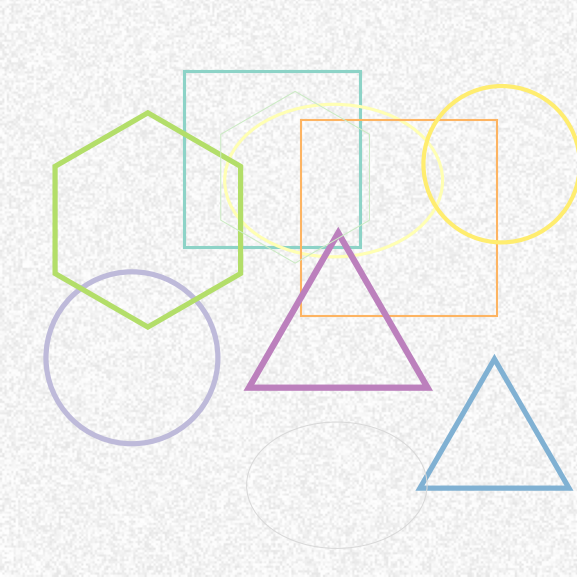[{"shape": "square", "thickness": 1.5, "radius": 0.76, "center": [0.471, 0.723]}, {"shape": "oval", "thickness": 1.5, "radius": 0.94, "center": [0.578, 0.686]}, {"shape": "circle", "thickness": 2.5, "radius": 0.74, "center": [0.228, 0.38]}, {"shape": "triangle", "thickness": 2.5, "radius": 0.75, "center": [0.856, 0.228]}, {"shape": "square", "thickness": 1, "radius": 0.85, "center": [0.69, 0.621]}, {"shape": "hexagon", "thickness": 2.5, "radius": 0.93, "center": [0.256, 0.618]}, {"shape": "oval", "thickness": 0.5, "radius": 0.78, "center": [0.583, 0.159]}, {"shape": "triangle", "thickness": 3, "radius": 0.89, "center": [0.586, 0.417]}, {"shape": "hexagon", "thickness": 0.5, "radius": 0.74, "center": [0.511, 0.692]}, {"shape": "circle", "thickness": 2, "radius": 0.68, "center": [0.869, 0.715]}]